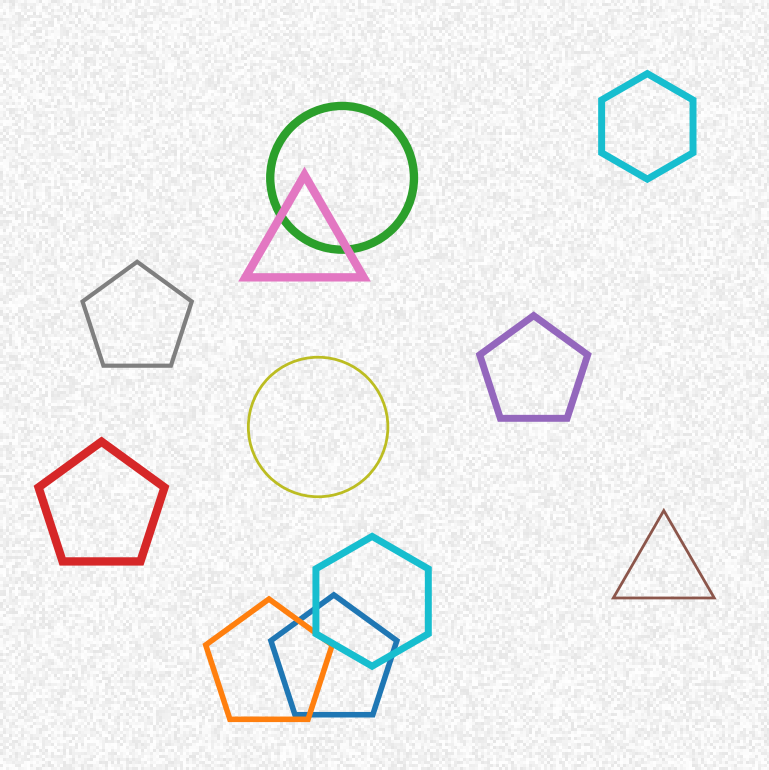[{"shape": "pentagon", "thickness": 2, "radius": 0.43, "center": [0.434, 0.141]}, {"shape": "pentagon", "thickness": 2, "radius": 0.43, "center": [0.349, 0.136]}, {"shape": "circle", "thickness": 3, "radius": 0.47, "center": [0.444, 0.769]}, {"shape": "pentagon", "thickness": 3, "radius": 0.43, "center": [0.132, 0.34]}, {"shape": "pentagon", "thickness": 2.5, "radius": 0.37, "center": [0.693, 0.516]}, {"shape": "triangle", "thickness": 1, "radius": 0.38, "center": [0.862, 0.261]}, {"shape": "triangle", "thickness": 3, "radius": 0.44, "center": [0.395, 0.684]}, {"shape": "pentagon", "thickness": 1.5, "radius": 0.37, "center": [0.178, 0.585]}, {"shape": "circle", "thickness": 1, "radius": 0.45, "center": [0.413, 0.445]}, {"shape": "hexagon", "thickness": 2.5, "radius": 0.34, "center": [0.841, 0.836]}, {"shape": "hexagon", "thickness": 2.5, "radius": 0.42, "center": [0.483, 0.219]}]